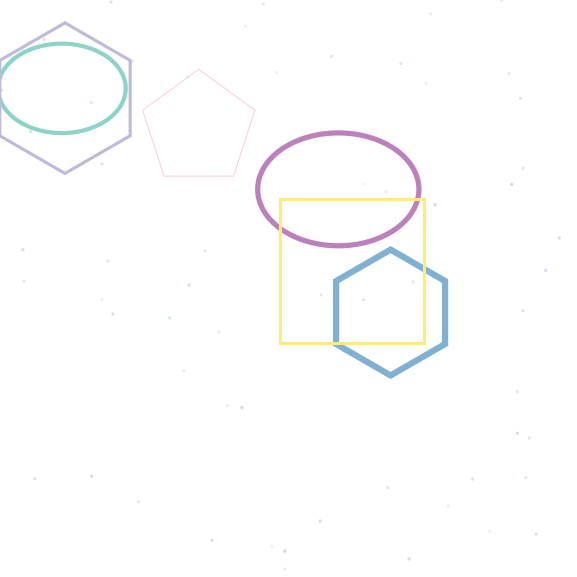[{"shape": "oval", "thickness": 2, "radius": 0.55, "center": [0.107, 0.846]}, {"shape": "hexagon", "thickness": 1.5, "radius": 0.65, "center": [0.113, 0.829]}, {"shape": "hexagon", "thickness": 3, "radius": 0.54, "center": [0.676, 0.458]}, {"shape": "pentagon", "thickness": 0.5, "radius": 0.51, "center": [0.344, 0.777]}, {"shape": "oval", "thickness": 2.5, "radius": 0.7, "center": [0.586, 0.671]}, {"shape": "square", "thickness": 1.5, "radius": 0.62, "center": [0.609, 0.53]}]